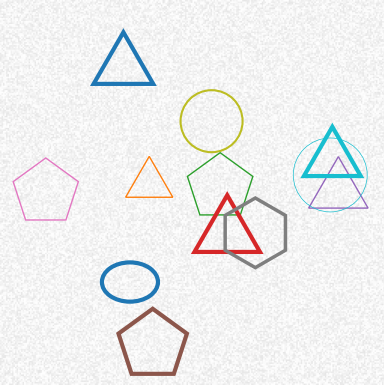[{"shape": "oval", "thickness": 3, "radius": 0.36, "center": [0.338, 0.267]}, {"shape": "triangle", "thickness": 3, "radius": 0.45, "center": [0.321, 0.827]}, {"shape": "triangle", "thickness": 1, "radius": 0.35, "center": [0.388, 0.523]}, {"shape": "pentagon", "thickness": 1, "radius": 0.45, "center": [0.572, 0.514]}, {"shape": "triangle", "thickness": 3, "radius": 0.49, "center": [0.59, 0.395]}, {"shape": "triangle", "thickness": 1, "radius": 0.45, "center": [0.879, 0.504]}, {"shape": "pentagon", "thickness": 3, "radius": 0.47, "center": [0.397, 0.105]}, {"shape": "pentagon", "thickness": 1, "radius": 0.45, "center": [0.119, 0.501]}, {"shape": "hexagon", "thickness": 2.5, "radius": 0.45, "center": [0.663, 0.395]}, {"shape": "circle", "thickness": 1.5, "radius": 0.4, "center": [0.55, 0.685]}, {"shape": "circle", "thickness": 0.5, "radius": 0.48, "center": [0.858, 0.546]}, {"shape": "triangle", "thickness": 3, "radius": 0.43, "center": [0.863, 0.585]}]